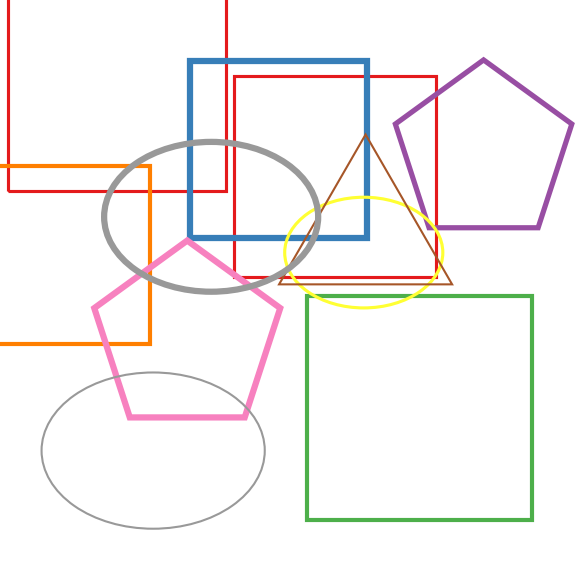[{"shape": "square", "thickness": 1.5, "radius": 0.87, "center": [0.58, 0.693]}, {"shape": "square", "thickness": 1.5, "radius": 0.94, "center": [0.203, 0.857]}, {"shape": "square", "thickness": 3, "radius": 0.77, "center": [0.483, 0.74]}, {"shape": "square", "thickness": 2, "radius": 0.97, "center": [0.726, 0.293]}, {"shape": "pentagon", "thickness": 2.5, "radius": 0.8, "center": [0.837, 0.735]}, {"shape": "square", "thickness": 2, "radius": 0.77, "center": [0.107, 0.557]}, {"shape": "oval", "thickness": 1.5, "radius": 0.68, "center": [0.63, 0.562]}, {"shape": "triangle", "thickness": 1, "radius": 0.86, "center": [0.633, 0.593]}, {"shape": "pentagon", "thickness": 3, "radius": 0.85, "center": [0.324, 0.413]}, {"shape": "oval", "thickness": 3, "radius": 0.93, "center": [0.366, 0.624]}, {"shape": "oval", "thickness": 1, "radius": 0.97, "center": [0.265, 0.219]}]